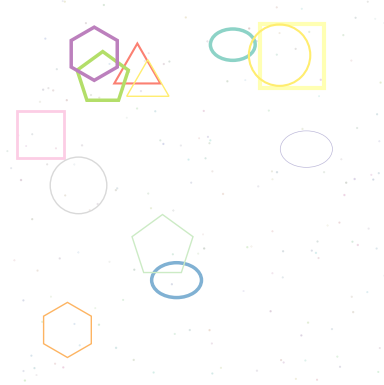[{"shape": "oval", "thickness": 2.5, "radius": 0.29, "center": [0.605, 0.884]}, {"shape": "square", "thickness": 3, "radius": 0.42, "center": [0.759, 0.854]}, {"shape": "oval", "thickness": 0.5, "radius": 0.34, "center": [0.796, 0.613]}, {"shape": "triangle", "thickness": 1.5, "radius": 0.35, "center": [0.357, 0.818]}, {"shape": "oval", "thickness": 2.5, "radius": 0.32, "center": [0.459, 0.272]}, {"shape": "hexagon", "thickness": 1, "radius": 0.36, "center": [0.175, 0.143]}, {"shape": "pentagon", "thickness": 2.5, "radius": 0.35, "center": [0.267, 0.796]}, {"shape": "square", "thickness": 2, "radius": 0.3, "center": [0.105, 0.65]}, {"shape": "circle", "thickness": 1, "radius": 0.37, "center": [0.204, 0.518]}, {"shape": "hexagon", "thickness": 2.5, "radius": 0.35, "center": [0.245, 0.86]}, {"shape": "pentagon", "thickness": 1, "radius": 0.42, "center": [0.422, 0.36]}, {"shape": "triangle", "thickness": 1, "radius": 0.32, "center": [0.384, 0.782]}, {"shape": "circle", "thickness": 1.5, "radius": 0.4, "center": [0.726, 0.857]}]